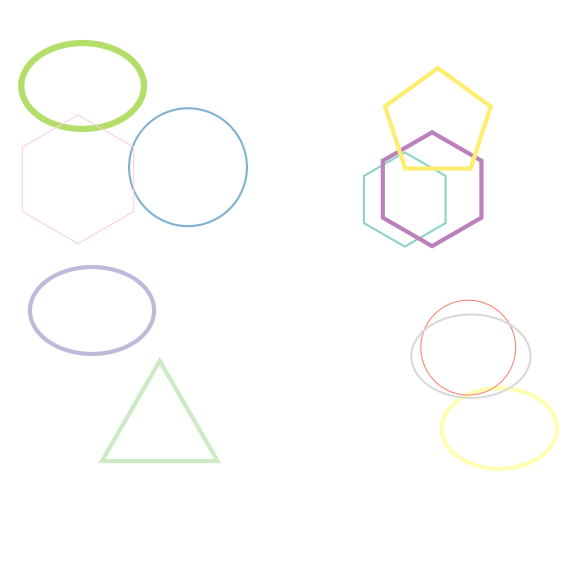[{"shape": "hexagon", "thickness": 1, "radius": 0.41, "center": [0.701, 0.654]}, {"shape": "oval", "thickness": 2, "radius": 0.5, "center": [0.865, 0.257]}, {"shape": "oval", "thickness": 2, "radius": 0.54, "center": [0.159, 0.461]}, {"shape": "circle", "thickness": 0.5, "radius": 0.41, "center": [0.811, 0.397]}, {"shape": "circle", "thickness": 1, "radius": 0.51, "center": [0.326, 0.71]}, {"shape": "oval", "thickness": 3, "radius": 0.53, "center": [0.143, 0.85]}, {"shape": "hexagon", "thickness": 0.5, "radius": 0.56, "center": [0.135, 0.689]}, {"shape": "oval", "thickness": 1, "radius": 0.52, "center": [0.815, 0.382]}, {"shape": "hexagon", "thickness": 2, "radius": 0.49, "center": [0.748, 0.671]}, {"shape": "triangle", "thickness": 2, "radius": 0.58, "center": [0.277, 0.259]}, {"shape": "pentagon", "thickness": 2, "radius": 0.48, "center": [0.758, 0.785]}]